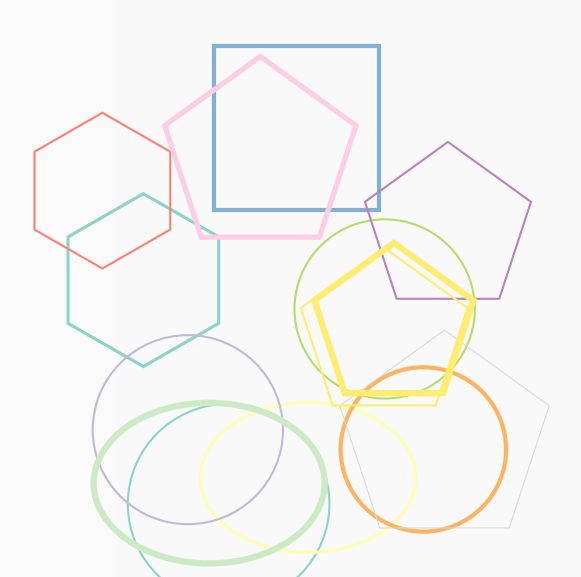[{"shape": "hexagon", "thickness": 1.5, "radius": 0.75, "center": [0.247, 0.514]}, {"shape": "circle", "thickness": 1, "radius": 0.87, "center": [0.393, 0.126]}, {"shape": "oval", "thickness": 1.5, "radius": 0.93, "center": [0.53, 0.172]}, {"shape": "circle", "thickness": 1, "radius": 0.82, "center": [0.323, 0.255]}, {"shape": "hexagon", "thickness": 1, "radius": 0.67, "center": [0.176, 0.669]}, {"shape": "square", "thickness": 2, "radius": 0.71, "center": [0.509, 0.778]}, {"shape": "circle", "thickness": 2, "radius": 0.71, "center": [0.728, 0.221]}, {"shape": "circle", "thickness": 1, "radius": 0.78, "center": [0.662, 0.464]}, {"shape": "pentagon", "thickness": 2.5, "radius": 0.86, "center": [0.448, 0.728]}, {"shape": "pentagon", "thickness": 0.5, "radius": 0.95, "center": [0.765, 0.238]}, {"shape": "pentagon", "thickness": 1, "radius": 0.75, "center": [0.771, 0.603]}, {"shape": "oval", "thickness": 3, "radius": 0.99, "center": [0.36, 0.163]}, {"shape": "pentagon", "thickness": 1, "radius": 0.75, "center": [0.661, 0.419]}, {"shape": "pentagon", "thickness": 3, "radius": 0.72, "center": [0.678, 0.435]}]